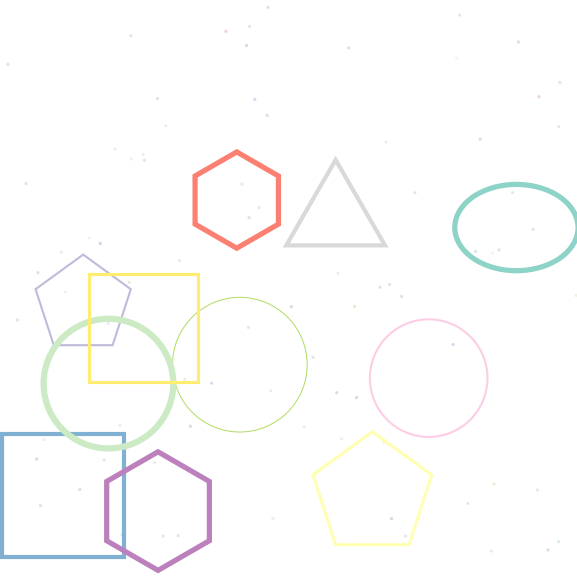[{"shape": "oval", "thickness": 2.5, "radius": 0.53, "center": [0.894, 0.605]}, {"shape": "pentagon", "thickness": 1.5, "radius": 0.54, "center": [0.645, 0.143]}, {"shape": "pentagon", "thickness": 1, "radius": 0.43, "center": [0.144, 0.472]}, {"shape": "hexagon", "thickness": 2.5, "radius": 0.42, "center": [0.41, 0.653]}, {"shape": "square", "thickness": 2, "radius": 0.53, "center": [0.109, 0.141]}, {"shape": "circle", "thickness": 0.5, "radius": 0.58, "center": [0.415, 0.368]}, {"shape": "circle", "thickness": 1, "radius": 0.51, "center": [0.742, 0.344]}, {"shape": "triangle", "thickness": 2, "radius": 0.49, "center": [0.581, 0.624]}, {"shape": "hexagon", "thickness": 2.5, "radius": 0.51, "center": [0.274, 0.114]}, {"shape": "circle", "thickness": 3, "radius": 0.56, "center": [0.188, 0.335]}, {"shape": "square", "thickness": 1.5, "radius": 0.47, "center": [0.249, 0.432]}]